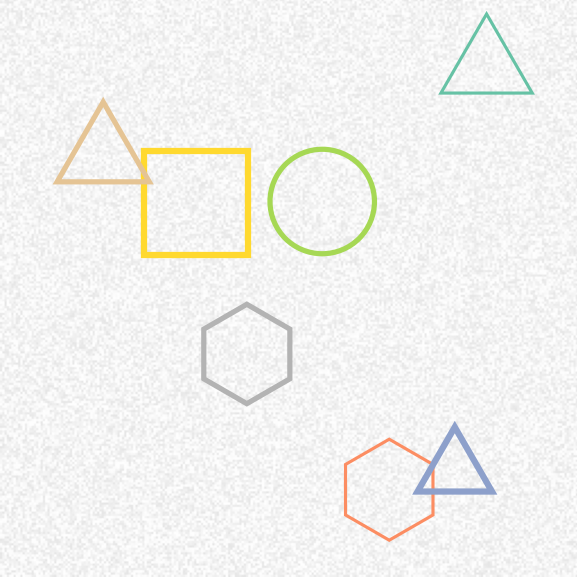[{"shape": "triangle", "thickness": 1.5, "radius": 0.46, "center": [0.843, 0.884]}, {"shape": "hexagon", "thickness": 1.5, "radius": 0.44, "center": [0.674, 0.151]}, {"shape": "triangle", "thickness": 3, "radius": 0.37, "center": [0.787, 0.185]}, {"shape": "circle", "thickness": 2.5, "radius": 0.45, "center": [0.558, 0.65]}, {"shape": "square", "thickness": 3, "radius": 0.45, "center": [0.339, 0.648]}, {"shape": "triangle", "thickness": 2.5, "radius": 0.46, "center": [0.179, 0.73]}, {"shape": "hexagon", "thickness": 2.5, "radius": 0.43, "center": [0.427, 0.386]}]